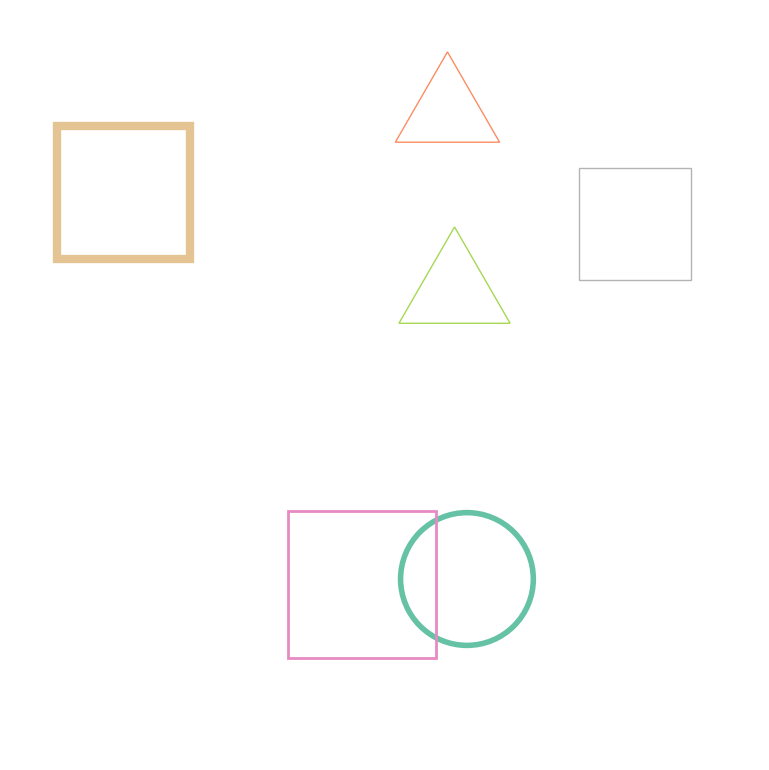[{"shape": "circle", "thickness": 2, "radius": 0.43, "center": [0.606, 0.248]}, {"shape": "triangle", "thickness": 0.5, "radius": 0.39, "center": [0.581, 0.854]}, {"shape": "square", "thickness": 1, "radius": 0.48, "center": [0.47, 0.241]}, {"shape": "triangle", "thickness": 0.5, "radius": 0.42, "center": [0.59, 0.622]}, {"shape": "square", "thickness": 3, "radius": 0.43, "center": [0.16, 0.75]}, {"shape": "square", "thickness": 0.5, "radius": 0.36, "center": [0.824, 0.709]}]